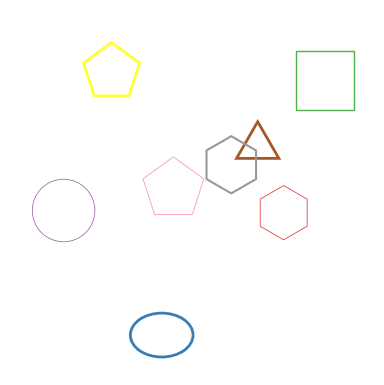[{"shape": "hexagon", "thickness": 0.5, "radius": 0.35, "center": [0.737, 0.448]}, {"shape": "oval", "thickness": 2, "radius": 0.41, "center": [0.42, 0.13]}, {"shape": "square", "thickness": 1, "radius": 0.38, "center": [0.844, 0.791]}, {"shape": "circle", "thickness": 0.5, "radius": 0.41, "center": [0.165, 0.453]}, {"shape": "pentagon", "thickness": 2, "radius": 0.38, "center": [0.29, 0.813]}, {"shape": "triangle", "thickness": 2, "radius": 0.32, "center": [0.669, 0.62]}, {"shape": "pentagon", "thickness": 0.5, "radius": 0.42, "center": [0.45, 0.51]}, {"shape": "hexagon", "thickness": 1.5, "radius": 0.37, "center": [0.601, 0.572]}]